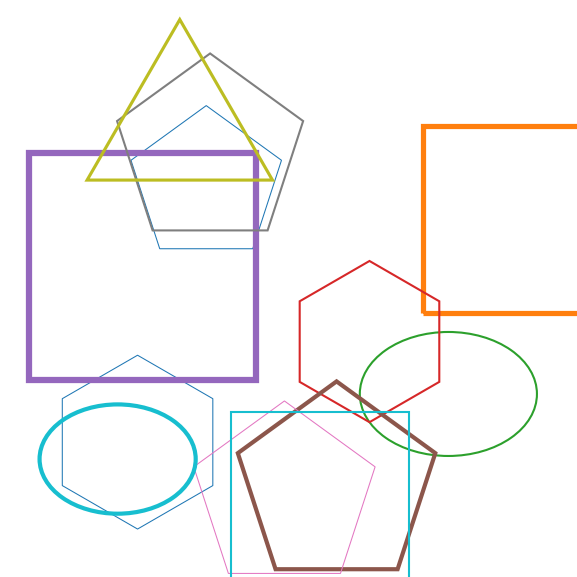[{"shape": "pentagon", "thickness": 0.5, "radius": 0.69, "center": [0.357, 0.679]}, {"shape": "hexagon", "thickness": 0.5, "radius": 0.75, "center": [0.238, 0.234]}, {"shape": "square", "thickness": 2.5, "radius": 0.81, "center": [0.894, 0.619]}, {"shape": "oval", "thickness": 1, "radius": 0.77, "center": [0.776, 0.317]}, {"shape": "hexagon", "thickness": 1, "radius": 0.7, "center": [0.64, 0.408]}, {"shape": "square", "thickness": 3, "radius": 0.98, "center": [0.247, 0.537]}, {"shape": "pentagon", "thickness": 2, "radius": 0.9, "center": [0.583, 0.159]}, {"shape": "pentagon", "thickness": 0.5, "radius": 0.83, "center": [0.493, 0.14]}, {"shape": "pentagon", "thickness": 1, "radius": 0.85, "center": [0.364, 0.737]}, {"shape": "triangle", "thickness": 1.5, "radius": 0.93, "center": [0.311, 0.78]}, {"shape": "square", "thickness": 1, "radius": 0.77, "center": [0.554, 0.132]}, {"shape": "oval", "thickness": 2, "radius": 0.68, "center": [0.204, 0.204]}]